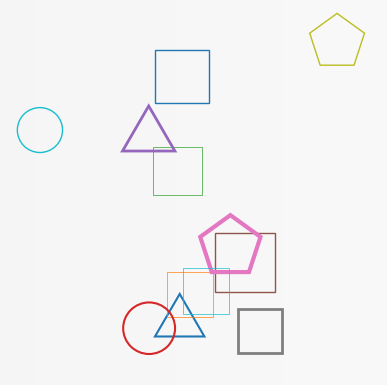[{"shape": "triangle", "thickness": 1.5, "radius": 0.37, "center": [0.464, 0.163]}, {"shape": "square", "thickness": 1, "radius": 0.34, "center": [0.47, 0.802]}, {"shape": "square", "thickness": 0.5, "radius": 0.3, "center": [0.491, 0.235]}, {"shape": "square", "thickness": 0.5, "radius": 0.31, "center": [0.458, 0.556]}, {"shape": "circle", "thickness": 1.5, "radius": 0.33, "center": [0.385, 0.147]}, {"shape": "triangle", "thickness": 2, "radius": 0.39, "center": [0.384, 0.647]}, {"shape": "square", "thickness": 1, "radius": 0.39, "center": [0.633, 0.318]}, {"shape": "pentagon", "thickness": 3, "radius": 0.41, "center": [0.595, 0.359]}, {"shape": "square", "thickness": 2, "radius": 0.29, "center": [0.671, 0.141]}, {"shape": "pentagon", "thickness": 1, "radius": 0.37, "center": [0.87, 0.891]}, {"shape": "square", "thickness": 0.5, "radius": 0.3, "center": [0.531, 0.243]}, {"shape": "circle", "thickness": 1, "radius": 0.29, "center": [0.103, 0.662]}]